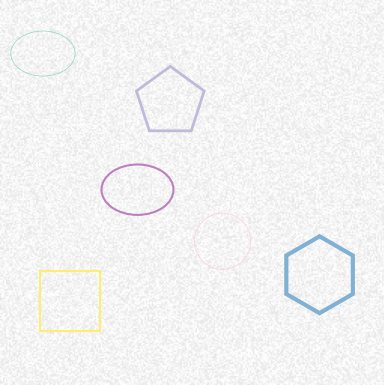[{"shape": "oval", "thickness": 0.5, "radius": 0.42, "center": [0.112, 0.861]}, {"shape": "pentagon", "thickness": 2, "radius": 0.46, "center": [0.442, 0.735]}, {"shape": "hexagon", "thickness": 3, "radius": 0.5, "center": [0.83, 0.286]}, {"shape": "circle", "thickness": 0.5, "radius": 0.37, "center": [0.578, 0.373]}, {"shape": "oval", "thickness": 1.5, "radius": 0.47, "center": [0.357, 0.507]}, {"shape": "square", "thickness": 1.5, "radius": 0.39, "center": [0.182, 0.218]}]